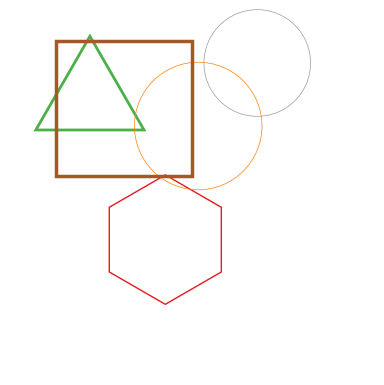[{"shape": "hexagon", "thickness": 1, "radius": 0.84, "center": [0.429, 0.378]}, {"shape": "triangle", "thickness": 2, "radius": 0.81, "center": [0.234, 0.744]}, {"shape": "circle", "thickness": 0.5, "radius": 0.83, "center": [0.515, 0.673]}, {"shape": "square", "thickness": 2.5, "radius": 0.88, "center": [0.322, 0.719]}, {"shape": "circle", "thickness": 0.5, "radius": 0.69, "center": [0.668, 0.836]}]